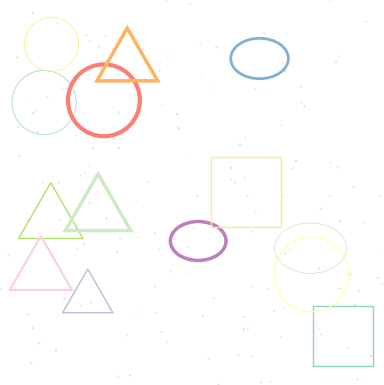[{"shape": "circle", "thickness": 0.5, "radius": 0.42, "center": [0.114, 0.734]}, {"shape": "square", "thickness": 1, "radius": 0.39, "center": [0.891, 0.127]}, {"shape": "circle", "thickness": 1, "radius": 0.49, "center": [0.809, 0.287]}, {"shape": "triangle", "thickness": 1, "radius": 0.38, "center": [0.228, 0.225]}, {"shape": "circle", "thickness": 3, "radius": 0.47, "center": [0.27, 0.739]}, {"shape": "oval", "thickness": 2, "radius": 0.37, "center": [0.674, 0.848]}, {"shape": "triangle", "thickness": 2.5, "radius": 0.46, "center": [0.331, 0.836]}, {"shape": "triangle", "thickness": 1, "radius": 0.48, "center": [0.132, 0.429]}, {"shape": "triangle", "thickness": 1.5, "radius": 0.47, "center": [0.106, 0.293]}, {"shape": "oval", "thickness": 0.5, "radius": 0.47, "center": [0.807, 0.355]}, {"shape": "oval", "thickness": 2.5, "radius": 0.36, "center": [0.515, 0.374]}, {"shape": "triangle", "thickness": 2.5, "radius": 0.49, "center": [0.255, 0.45]}, {"shape": "circle", "thickness": 0.5, "radius": 0.35, "center": [0.134, 0.885]}, {"shape": "square", "thickness": 1, "radius": 0.46, "center": [0.639, 0.502]}]